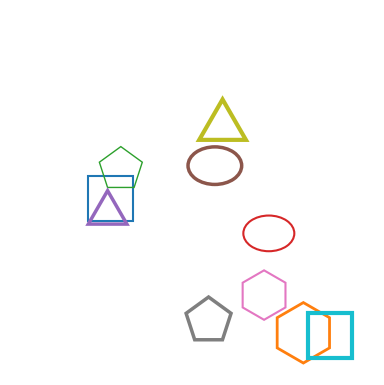[{"shape": "square", "thickness": 1.5, "radius": 0.29, "center": [0.286, 0.484]}, {"shape": "hexagon", "thickness": 2, "radius": 0.39, "center": [0.788, 0.136]}, {"shape": "pentagon", "thickness": 1, "radius": 0.29, "center": [0.314, 0.561]}, {"shape": "oval", "thickness": 1.5, "radius": 0.33, "center": [0.698, 0.394]}, {"shape": "triangle", "thickness": 2.5, "radius": 0.29, "center": [0.279, 0.447]}, {"shape": "oval", "thickness": 2.5, "radius": 0.35, "center": [0.558, 0.57]}, {"shape": "hexagon", "thickness": 1.5, "radius": 0.32, "center": [0.686, 0.234]}, {"shape": "pentagon", "thickness": 2.5, "radius": 0.31, "center": [0.542, 0.167]}, {"shape": "triangle", "thickness": 3, "radius": 0.35, "center": [0.578, 0.672]}, {"shape": "square", "thickness": 3, "radius": 0.29, "center": [0.858, 0.129]}]